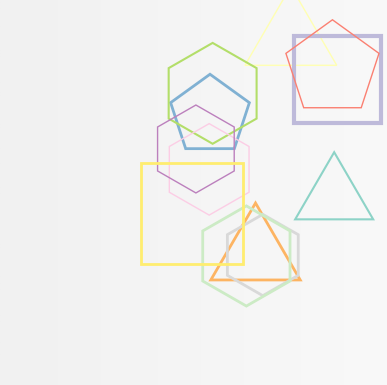[{"shape": "triangle", "thickness": 1.5, "radius": 0.58, "center": [0.862, 0.488]}, {"shape": "triangle", "thickness": 1, "radius": 0.68, "center": [0.751, 0.899]}, {"shape": "square", "thickness": 3, "radius": 0.56, "center": [0.871, 0.795]}, {"shape": "pentagon", "thickness": 1, "radius": 0.63, "center": [0.858, 0.822]}, {"shape": "pentagon", "thickness": 2, "radius": 0.53, "center": [0.542, 0.7]}, {"shape": "triangle", "thickness": 2, "radius": 0.67, "center": [0.659, 0.339]}, {"shape": "hexagon", "thickness": 1.5, "radius": 0.65, "center": [0.549, 0.758]}, {"shape": "hexagon", "thickness": 1, "radius": 0.59, "center": [0.54, 0.56]}, {"shape": "hexagon", "thickness": 2, "radius": 0.53, "center": [0.678, 0.338]}, {"shape": "hexagon", "thickness": 1, "radius": 0.57, "center": [0.506, 0.613]}, {"shape": "hexagon", "thickness": 2, "radius": 0.65, "center": [0.636, 0.335]}, {"shape": "square", "thickness": 2, "radius": 0.65, "center": [0.495, 0.446]}]